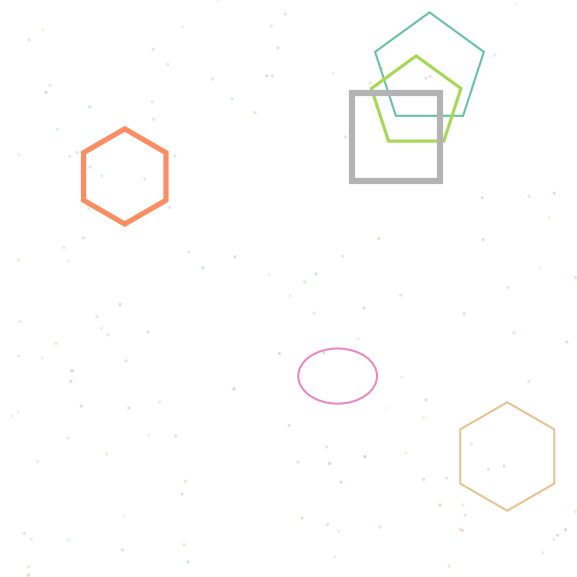[{"shape": "pentagon", "thickness": 1, "radius": 0.5, "center": [0.744, 0.879]}, {"shape": "hexagon", "thickness": 2.5, "radius": 0.41, "center": [0.216, 0.694]}, {"shape": "oval", "thickness": 1, "radius": 0.34, "center": [0.585, 0.348]}, {"shape": "pentagon", "thickness": 1.5, "radius": 0.41, "center": [0.721, 0.821]}, {"shape": "hexagon", "thickness": 1, "radius": 0.47, "center": [0.878, 0.209]}, {"shape": "square", "thickness": 3, "radius": 0.38, "center": [0.686, 0.762]}]